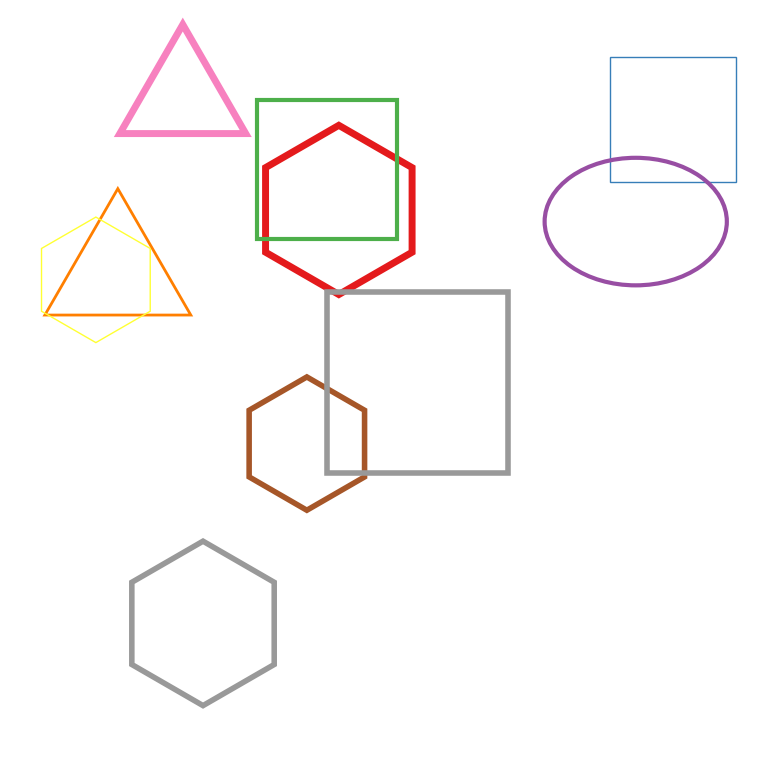[{"shape": "hexagon", "thickness": 2.5, "radius": 0.55, "center": [0.44, 0.727]}, {"shape": "square", "thickness": 0.5, "radius": 0.41, "center": [0.874, 0.845]}, {"shape": "square", "thickness": 1.5, "radius": 0.45, "center": [0.424, 0.78]}, {"shape": "oval", "thickness": 1.5, "radius": 0.59, "center": [0.826, 0.712]}, {"shape": "triangle", "thickness": 1, "radius": 0.55, "center": [0.153, 0.646]}, {"shape": "hexagon", "thickness": 0.5, "radius": 0.41, "center": [0.125, 0.637]}, {"shape": "hexagon", "thickness": 2, "radius": 0.43, "center": [0.399, 0.424]}, {"shape": "triangle", "thickness": 2.5, "radius": 0.47, "center": [0.237, 0.874]}, {"shape": "hexagon", "thickness": 2, "radius": 0.53, "center": [0.264, 0.19]}, {"shape": "square", "thickness": 2, "radius": 0.59, "center": [0.542, 0.503]}]